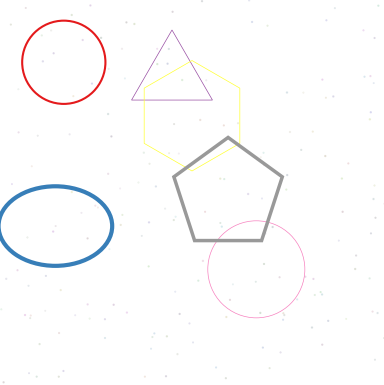[{"shape": "circle", "thickness": 1.5, "radius": 0.54, "center": [0.166, 0.838]}, {"shape": "oval", "thickness": 3, "radius": 0.74, "center": [0.144, 0.413]}, {"shape": "triangle", "thickness": 0.5, "radius": 0.61, "center": [0.447, 0.801]}, {"shape": "hexagon", "thickness": 0.5, "radius": 0.72, "center": [0.499, 0.699]}, {"shape": "circle", "thickness": 0.5, "radius": 0.63, "center": [0.666, 0.3]}, {"shape": "pentagon", "thickness": 2.5, "radius": 0.74, "center": [0.592, 0.495]}]